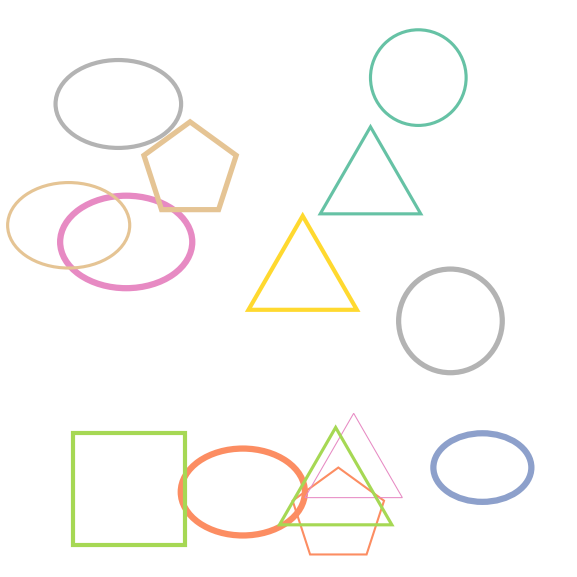[{"shape": "circle", "thickness": 1.5, "radius": 0.41, "center": [0.724, 0.865]}, {"shape": "triangle", "thickness": 1.5, "radius": 0.5, "center": [0.642, 0.679]}, {"shape": "pentagon", "thickness": 1, "radius": 0.42, "center": [0.586, 0.106]}, {"shape": "oval", "thickness": 3, "radius": 0.54, "center": [0.42, 0.147]}, {"shape": "oval", "thickness": 3, "radius": 0.42, "center": [0.835, 0.19]}, {"shape": "triangle", "thickness": 0.5, "radius": 0.49, "center": [0.612, 0.186]}, {"shape": "oval", "thickness": 3, "radius": 0.57, "center": [0.219, 0.58]}, {"shape": "triangle", "thickness": 1.5, "radius": 0.56, "center": [0.581, 0.147]}, {"shape": "square", "thickness": 2, "radius": 0.49, "center": [0.223, 0.152]}, {"shape": "triangle", "thickness": 2, "radius": 0.54, "center": [0.524, 0.517]}, {"shape": "oval", "thickness": 1.5, "radius": 0.53, "center": [0.119, 0.609]}, {"shape": "pentagon", "thickness": 2.5, "radius": 0.42, "center": [0.329, 0.704]}, {"shape": "circle", "thickness": 2.5, "radius": 0.45, "center": [0.78, 0.443]}, {"shape": "oval", "thickness": 2, "radius": 0.54, "center": [0.205, 0.819]}]